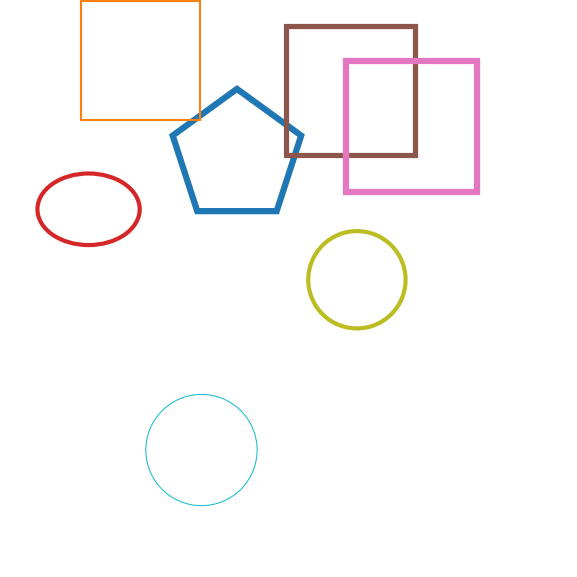[{"shape": "pentagon", "thickness": 3, "radius": 0.58, "center": [0.41, 0.728]}, {"shape": "square", "thickness": 1, "radius": 0.51, "center": [0.244, 0.894]}, {"shape": "oval", "thickness": 2, "radius": 0.44, "center": [0.153, 0.637]}, {"shape": "square", "thickness": 2.5, "radius": 0.56, "center": [0.607, 0.843]}, {"shape": "square", "thickness": 3, "radius": 0.56, "center": [0.713, 0.78]}, {"shape": "circle", "thickness": 2, "radius": 0.42, "center": [0.618, 0.515]}, {"shape": "circle", "thickness": 0.5, "radius": 0.48, "center": [0.349, 0.22]}]